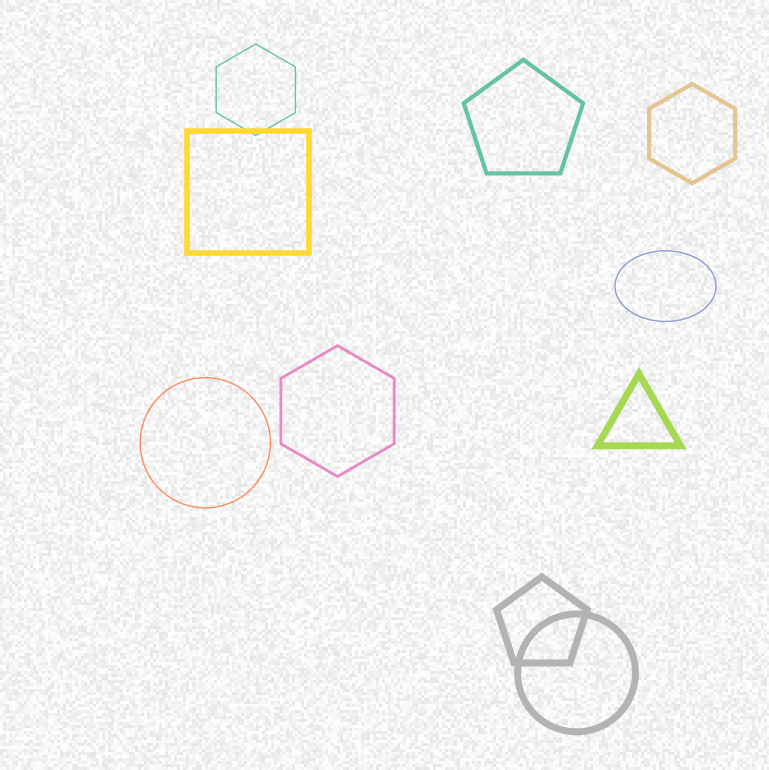[{"shape": "hexagon", "thickness": 0.5, "radius": 0.3, "center": [0.332, 0.883]}, {"shape": "pentagon", "thickness": 1.5, "radius": 0.41, "center": [0.68, 0.841]}, {"shape": "circle", "thickness": 0.5, "radius": 0.42, "center": [0.267, 0.425]}, {"shape": "oval", "thickness": 0.5, "radius": 0.33, "center": [0.864, 0.628]}, {"shape": "hexagon", "thickness": 1, "radius": 0.42, "center": [0.438, 0.466]}, {"shape": "triangle", "thickness": 2.5, "radius": 0.31, "center": [0.83, 0.452]}, {"shape": "square", "thickness": 2, "radius": 0.4, "center": [0.322, 0.751]}, {"shape": "hexagon", "thickness": 1.5, "radius": 0.32, "center": [0.899, 0.826]}, {"shape": "pentagon", "thickness": 2.5, "radius": 0.31, "center": [0.704, 0.189]}, {"shape": "circle", "thickness": 2.5, "radius": 0.38, "center": [0.749, 0.126]}]